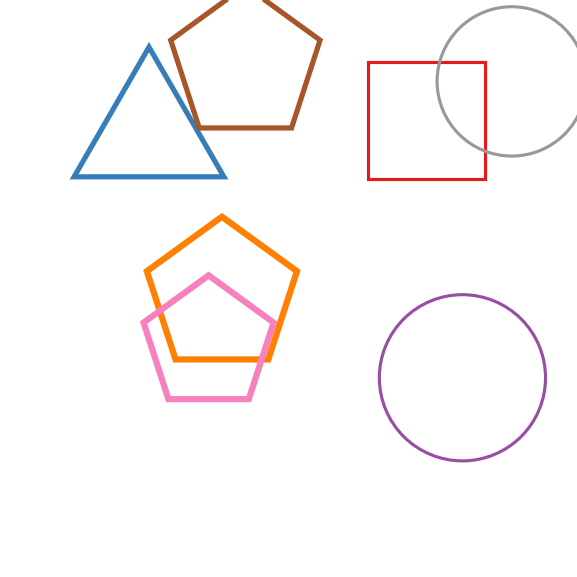[{"shape": "square", "thickness": 1.5, "radius": 0.51, "center": [0.738, 0.79]}, {"shape": "triangle", "thickness": 2.5, "radius": 0.75, "center": [0.258, 0.768]}, {"shape": "circle", "thickness": 1.5, "radius": 0.72, "center": [0.801, 0.345]}, {"shape": "pentagon", "thickness": 3, "radius": 0.68, "center": [0.384, 0.487]}, {"shape": "pentagon", "thickness": 2.5, "radius": 0.68, "center": [0.425, 0.888]}, {"shape": "pentagon", "thickness": 3, "radius": 0.59, "center": [0.361, 0.404]}, {"shape": "circle", "thickness": 1.5, "radius": 0.65, "center": [0.886, 0.858]}]